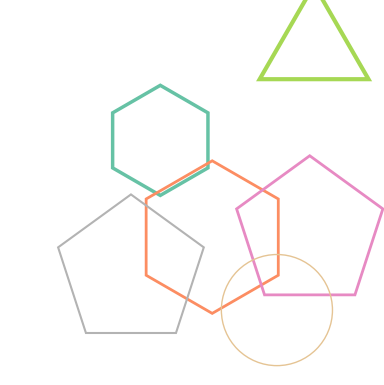[{"shape": "hexagon", "thickness": 2.5, "radius": 0.71, "center": [0.416, 0.635]}, {"shape": "hexagon", "thickness": 2, "radius": 0.99, "center": [0.551, 0.384]}, {"shape": "pentagon", "thickness": 2, "radius": 1.0, "center": [0.804, 0.396]}, {"shape": "triangle", "thickness": 3, "radius": 0.82, "center": [0.816, 0.876]}, {"shape": "circle", "thickness": 1, "radius": 0.72, "center": [0.719, 0.195]}, {"shape": "pentagon", "thickness": 1.5, "radius": 0.99, "center": [0.34, 0.296]}]